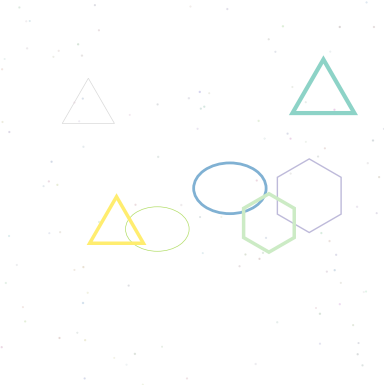[{"shape": "triangle", "thickness": 3, "radius": 0.46, "center": [0.84, 0.753]}, {"shape": "hexagon", "thickness": 1, "radius": 0.48, "center": [0.803, 0.492]}, {"shape": "oval", "thickness": 2, "radius": 0.47, "center": [0.597, 0.511]}, {"shape": "oval", "thickness": 0.5, "radius": 0.41, "center": [0.409, 0.405]}, {"shape": "triangle", "thickness": 0.5, "radius": 0.39, "center": [0.229, 0.718]}, {"shape": "hexagon", "thickness": 2.5, "radius": 0.38, "center": [0.699, 0.421]}, {"shape": "triangle", "thickness": 2.5, "radius": 0.4, "center": [0.303, 0.409]}]